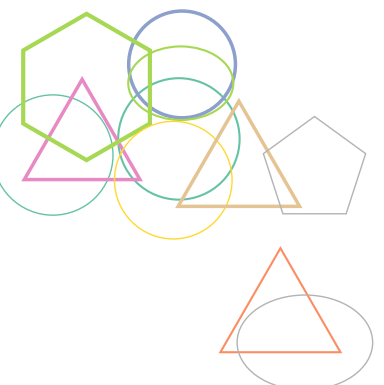[{"shape": "circle", "thickness": 1.5, "radius": 0.79, "center": [0.465, 0.639]}, {"shape": "circle", "thickness": 1, "radius": 0.78, "center": [0.137, 0.597]}, {"shape": "triangle", "thickness": 1.5, "radius": 0.9, "center": [0.728, 0.175]}, {"shape": "circle", "thickness": 2.5, "radius": 0.69, "center": [0.473, 0.833]}, {"shape": "triangle", "thickness": 2.5, "radius": 0.87, "center": [0.213, 0.62]}, {"shape": "hexagon", "thickness": 3, "radius": 0.95, "center": [0.225, 0.774]}, {"shape": "oval", "thickness": 1.5, "radius": 0.68, "center": [0.47, 0.784]}, {"shape": "circle", "thickness": 1, "radius": 0.76, "center": [0.45, 0.532]}, {"shape": "triangle", "thickness": 2.5, "radius": 0.91, "center": [0.62, 0.555]}, {"shape": "pentagon", "thickness": 1, "radius": 0.7, "center": [0.817, 0.558]}, {"shape": "oval", "thickness": 1, "radius": 0.88, "center": [0.792, 0.11]}]